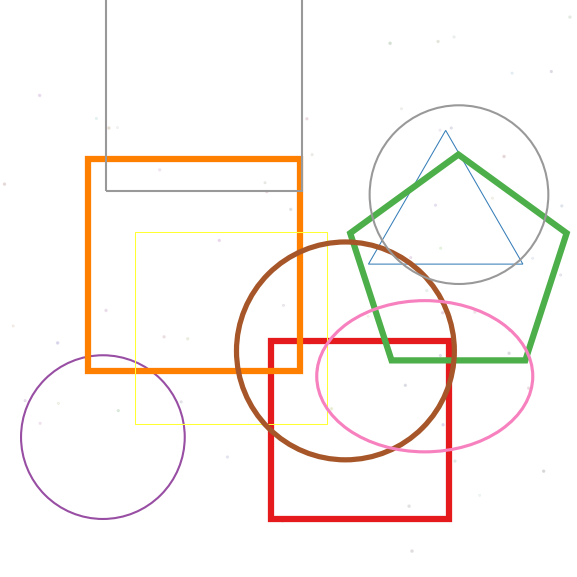[{"shape": "square", "thickness": 3, "radius": 0.77, "center": [0.624, 0.254]}, {"shape": "triangle", "thickness": 0.5, "radius": 0.77, "center": [0.772, 0.619]}, {"shape": "pentagon", "thickness": 3, "radius": 0.99, "center": [0.794, 0.534]}, {"shape": "circle", "thickness": 1, "radius": 0.71, "center": [0.178, 0.242]}, {"shape": "square", "thickness": 3, "radius": 0.92, "center": [0.336, 0.54]}, {"shape": "square", "thickness": 0.5, "radius": 0.83, "center": [0.4, 0.431]}, {"shape": "circle", "thickness": 2.5, "radius": 0.94, "center": [0.598, 0.392]}, {"shape": "oval", "thickness": 1.5, "radius": 0.94, "center": [0.736, 0.348]}, {"shape": "square", "thickness": 1, "radius": 0.85, "center": [0.354, 0.839]}, {"shape": "circle", "thickness": 1, "radius": 0.77, "center": [0.795, 0.662]}]